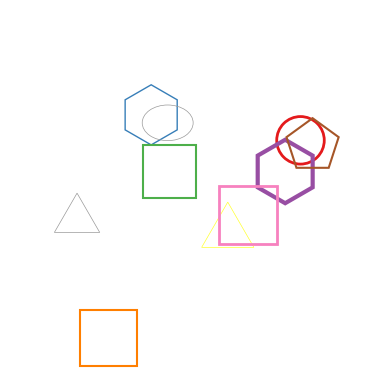[{"shape": "circle", "thickness": 2, "radius": 0.31, "center": [0.78, 0.636]}, {"shape": "hexagon", "thickness": 1, "radius": 0.39, "center": [0.393, 0.702]}, {"shape": "square", "thickness": 1.5, "radius": 0.34, "center": [0.439, 0.555]}, {"shape": "hexagon", "thickness": 3, "radius": 0.41, "center": [0.741, 0.555]}, {"shape": "square", "thickness": 1.5, "radius": 0.37, "center": [0.282, 0.122]}, {"shape": "triangle", "thickness": 0.5, "radius": 0.39, "center": [0.592, 0.397]}, {"shape": "pentagon", "thickness": 1.5, "radius": 0.36, "center": [0.812, 0.622]}, {"shape": "square", "thickness": 2, "radius": 0.38, "center": [0.644, 0.441]}, {"shape": "triangle", "thickness": 0.5, "radius": 0.34, "center": [0.2, 0.43]}, {"shape": "oval", "thickness": 0.5, "radius": 0.33, "center": [0.436, 0.681]}]